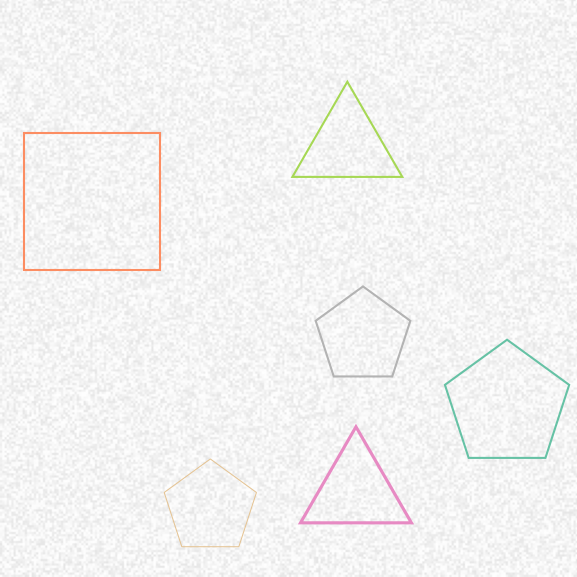[{"shape": "pentagon", "thickness": 1, "radius": 0.57, "center": [0.878, 0.298]}, {"shape": "square", "thickness": 1, "radius": 0.59, "center": [0.159, 0.65]}, {"shape": "triangle", "thickness": 1.5, "radius": 0.55, "center": [0.616, 0.149]}, {"shape": "triangle", "thickness": 1, "radius": 0.55, "center": [0.601, 0.748]}, {"shape": "pentagon", "thickness": 0.5, "radius": 0.42, "center": [0.364, 0.12]}, {"shape": "pentagon", "thickness": 1, "radius": 0.43, "center": [0.629, 0.417]}]